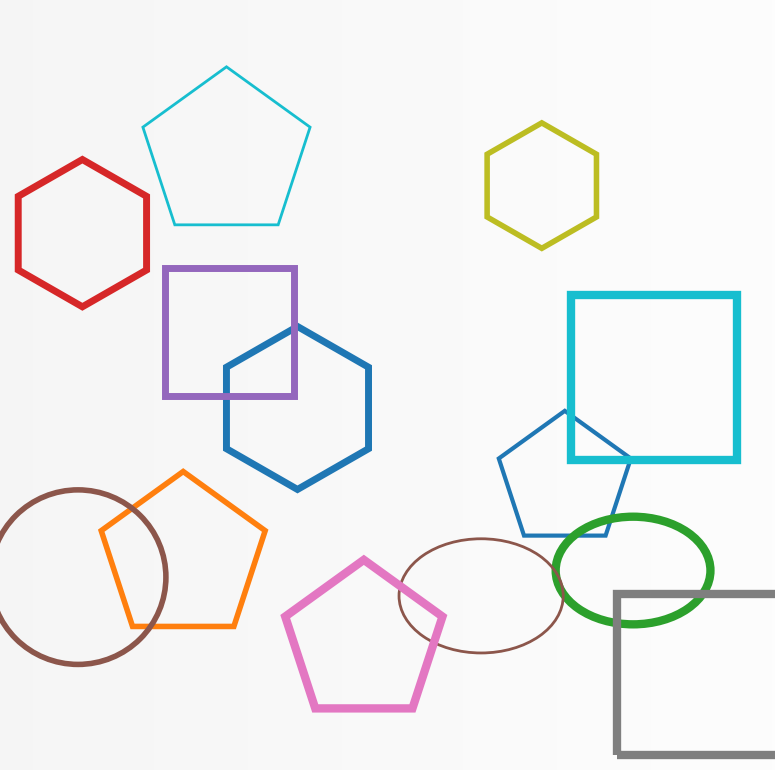[{"shape": "hexagon", "thickness": 2.5, "radius": 0.53, "center": [0.384, 0.47]}, {"shape": "pentagon", "thickness": 1.5, "radius": 0.45, "center": [0.729, 0.377]}, {"shape": "pentagon", "thickness": 2, "radius": 0.56, "center": [0.236, 0.276]}, {"shape": "oval", "thickness": 3, "radius": 0.5, "center": [0.817, 0.259]}, {"shape": "hexagon", "thickness": 2.5, "radius": 0.48, "center": [0.106, 0.697]}, {"shape": "square", "thickness": 2.5, "radius": 0.41, "center": [0.296, 0.569]}, {"shape": "oval", "thickness": 1, "radius": 0.53, "center": [0.621, 0.226]}, {"shape": "circle", "thickness": 2, "radius": 0.57, "center": [0.101, 0.25]}, {"shape": "pentagon", "thickness": 3, "radius": 0.53, "center": [0.469, 0.166]}, {"shape": "square", "thickness": 3, "radius": 0.52, "center": [0.9, 0.124]}, {"shape": "hexagon", "thickness": 2, "radius": 0.41, "center": [0.699, 0.759]}, {"shape": "square", "thickness": 3, "radius": 0.53, "center": [0.844, 0.51]}, {"shape": "pentagon", "thickness": 1, "radius": 0.57, "center": [0.292, 0.8]}]